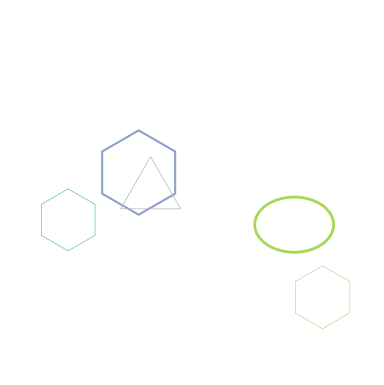[{"shape": "hexagon", "thickness": 0.5, "radius": 0.4, "center": [0.177, 0.429]}, {"shape": "hexagon", "thickness": 1.5, "radius": 0.55, "center": [0.36, 0.552]}, {"shape": "oval", "thickness": 2, "radius": 0.51, "center": [0.764, 0.416]}, {"shape": "hexagon", "thickness": 0.5, "radius": 0.41, "center": [0.838, 0.228]}, {"shape": "triangle", "thickness": 0.5, "radius": 0.45, "center": [0.391, 0.503]}]